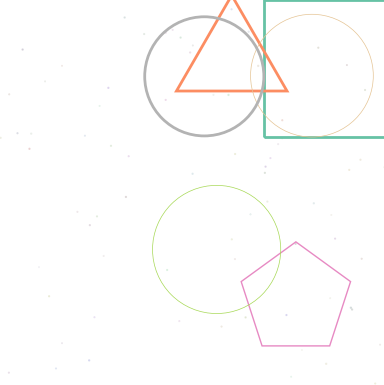[{"shape": "square", "thickness": 2, "radius": 0.89, "center": [0.864, 0.822]}, {"shape": "triangle", "thickness": 2, "radius": 0.83, "center": [0.602, 0.846]}, {"shape": "pentagon", "thickness": 1, "radius": 0.75, "center": [0.768, 0.222]}, {"shape": "circle", "thickness": 0.5, "radius": 0.83, "center": [0.563, 0.352]}, {"shape": "circle", "thickness": 0.5, "radius": 0.8, "center": [0.81, 0.803]}, {"shape": "circle", "thickness": 2, "radius": 0.77, "center": [0.531, 0.802]}]